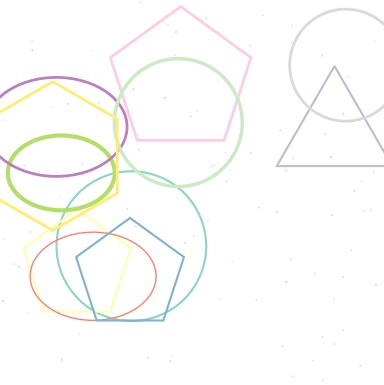[{"shape": "circle", "thickness": 1.5, "radius": 0.97, "center": [0.341, 0.361]}, {"shape": "pentagon", "thickness": 1.5, "radius": 0.73, "center": [0.201, 0.309]}, {"shape": "triangle", "thickness": 1.5, "radius": 0.87, "center": [0.869, 0.655]}, {"shape": "oval", "thickness": 1, "radius": 0.82, "center": [0.242, 0.282]}, {"shape": "pentagon", "thickness": 1.5, "radius": 0.74, "center": [0.338, 0.287]}, {"shape": "oval", "thickness": 3, "radius": 0.69, "center": [0.159, 0.551]}, {"shape": "pentagon", "thickness": 2, "radius": 0.96, "center": [0.469, 0.791]}, {"shape": "circle", "thickness": 2, "radius": 0.73, "center": [0.898, 0.831]}, {"shape": "oval", "thickness": 2, "radius": 0.92, "center": [0.146, 0.67]}, {"shape": "circle", "thickness": 2.5, "radius": 0.83, "center": [0.463, 0.682]}, {"shape": "hexagon", "thickness": 2, "radius": 0.97, "center": [0.137, 0.595]}]